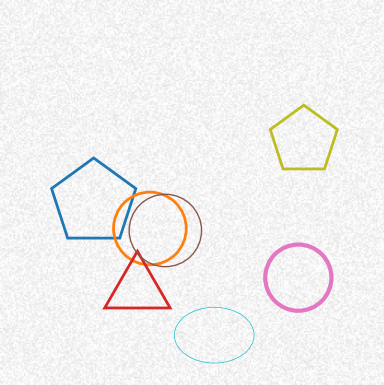[{"shape": "pentagon", "thickness": 2, "radius": 0.58, "center": [0.243, 0.475]}, {"shape": "circle", "thickness": 2, "radius": 0.47, "center": [0.389, 0.407]}, {"shape": "triangle", "thickness": 2, "radius": 0.49, "center": [0.357, 0.249]}, {"shape": "circle", "thickness": 1, "radius": 0.47, "center": [0.429, 0.401]}, {"shape": "circle", "thickness": 3, "radius": 0.43, "center": [0.775, 0.279]}, {"shape": "pentagon", "thickness": 2, "radius": 0.46, "center": [0.789, 0.635]}, {"shape": "oval", "thickness": 0.5, "radius": 0.52, "center": [0.556, 0.129]}]